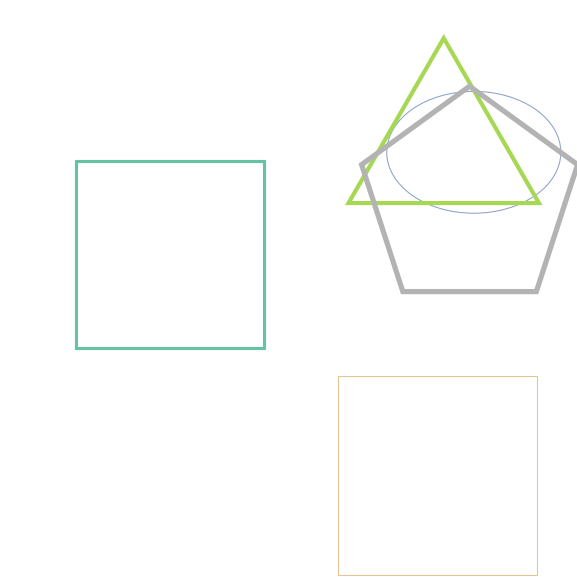[{"shape": "square", "thickness": 1.5, "radius": 0.81, "center": [0.295, 0.558]}, {"shape": "oval", "thickness": 0.5, "radius": 0.75, "center": [0.82, 0.735]}, {"shape": "triangle", "thickness": 2, "radius": 0.95, "center": [0.768, 0.743]}, {"shape": "square", "thickness": 0.5, "radius": 0.86, "center": [0.758, 0.176]}, {"shape": "pentagon", "thickness": 2.5, "radius": 0.98, "center": [0.813, 0.653]}]